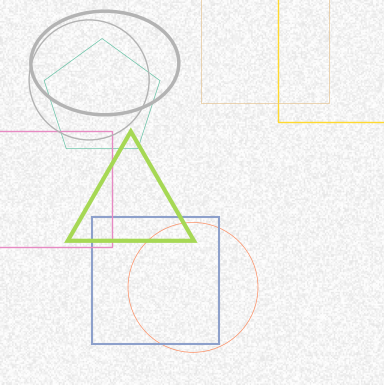[{"shape": "pentagon", "thickness": 0.5, "radius": 0.79, "center": [0.265, 0.742]}, {"shape": "circle", "thickness": 0.5, "radius": 0.84, "center": [0.501, 0.254]}, {"shape": "square", "thickness": 1.5, "radius": 0.82, "center": [0.404, 0.272]}, {"shape": "square", "thickness": 1, "radius": 0.75, "center": [0.14, 0.51]}, {"shape": "triangle", "thickness": 3, "radius": 0.95, "center": [0.34, 0.469]}, {"shape": "square", "thickness": 1, "radius": 0.85, "center": [0.892, 0.853]}, {"shape": "square", "thickness": 0.5, "radius": 0.83, "center": [0.688, 0.9]}, {"shape": "circle", "thickness": 1, "radius": 0.78, "center": [0.232, 0.792]}, {"shape": "oval", "thickness": 2.5, "radius": 0.96, "center": [0.272, 0.836]}]